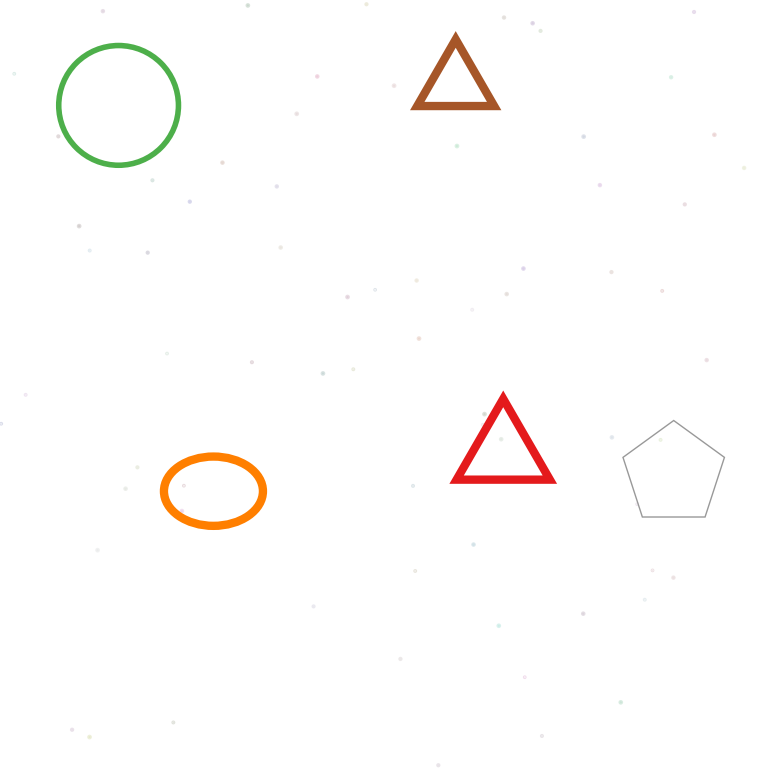[{"shape": "triangle", "thickness": 3, "radius": 0.35, "center": [0.654, 0.412]}, {"shape": "circle", "thickness": 2, "radius": 0.39, "center": [0.154, 0.863]}, {"shape": "oval", "thickness": 3, "radius": 0.32, "center": [0.277, 0.362]}, {"shape": "triangle", "thickness": 3, "radius": 0.29, "center": [0.592, 0.891]}, {"shape": "pentagon", "thickness": 0.5, "radius": 0.35, "center": [0.875, 0.385]}]